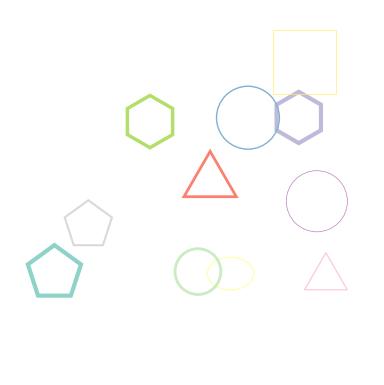[{"shape": "pentagon", "thickness": 3, "radius": 0.36, "center": [0.141, 0.291]}, {"shape": "oval", "thickness": 1, "radius": 0.3, "center": [0.599, 0.289]}, {"shape": "hexagon", "thickness": 3, "radius": 0.33, "center": [0.776, 0.695]}, {"shape": "triangle", "thickness": 2, "radius": 0.39, "center": [0.546, 0.528]}, {"shape": "circle", "thickness": 1, "radius": 0.41, "center": [0.644, 0.694]}, {"shape": "hexagon", "thickness": 2.5, "radius": 0.34, "center": [0.39, 0.684]}, {"shape": "triangle", "thickness": 1, "radius": 0.32, "center": [0.847, 0.279]}, {"shape": "pentagon", "thickness": 1.5, "radius": 0.32, "center": [0.229, 0.415]}, {"shape": "circle", "thickness": 0.5, "radius": 0.4, "center": [0.823, 0.477]}, {"shape": "circle", "thickness": 2, "radius": 0.3, "center": [0.514, 0.295]}, {"shape": "square", "thickness": 0.5, "radius": 0.41, "center": [0.79, 0.839]}]